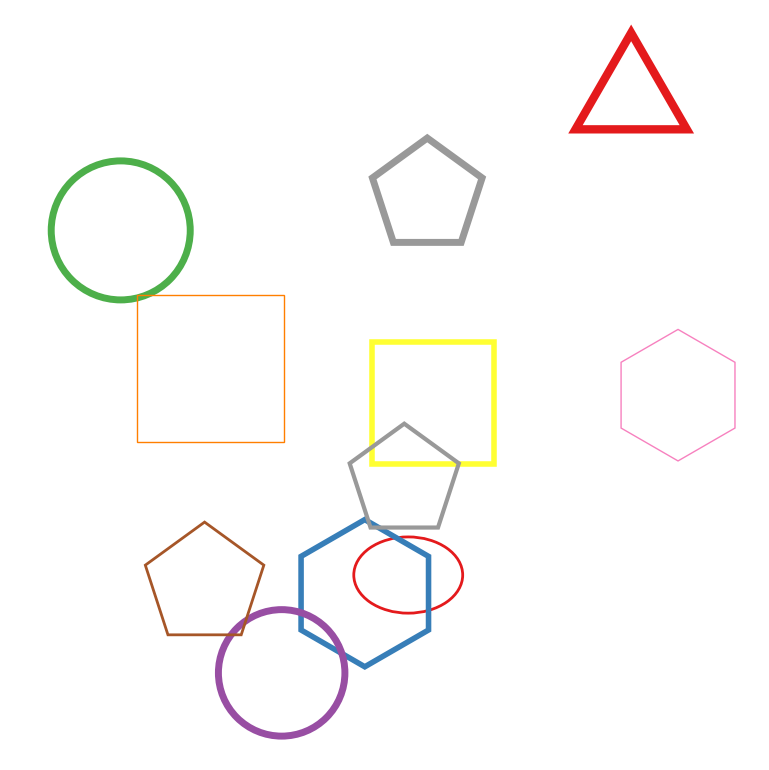[{"shape": "triangle", "thickness": 3, "radius": 0.42, "center": [0.82, 0.874]}, {"shape": "oval", "thickness": 1, "radius": 0.35, "center": [0.53, 0.253]}, {"shape": "hexagon", "thickness": 2, "radius": 0.48, "center": [0.474, 0.23]}, {"shape": "circle", "thickness": 2.5, "radius": 0.45, "center": [0.157, 0.701]}, {"shape": "circle", "thickness": 2.5, "radius": 0.41, "center": [0.366, 0.126]}, {"shape": "square", "thickness": 0.5, "radius": 0.48, "center": [0.273, 0.521]}, {"shape": "square", "thickness": 2, "radius": 0.39, "center": [0.562, 0.477]}, {"shape": "pentagon", "thickness": 1, "radius": 0.4, "center": [0.266, 0.241]}, {"shape": "hexagon", "thickness": 0.5, "radius": 0.43, "center": [0.881, 0.487]}, {"shape": "pentagon", "thickness": 2.5, "radius": 0.37, "center": [0.555, 0.746]}, {"shape": "pentagon", "thickness": 1.5, "radius": 0.37, "center": [0.525, 0.375]}]